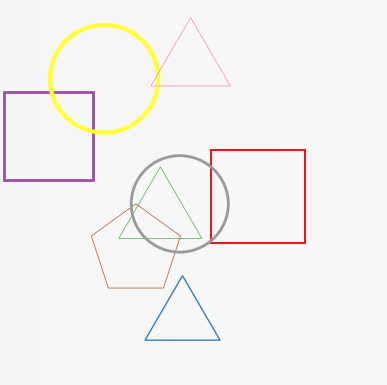[{"shape": "square", "thickness": 1.5, "radius": 0.6, "center": [0.666, 0.489]}, {"shape": "triangle", "thickness": 1, "radius": 0.56, "center": [0.471, 0.172]}, {"shape": "triangle", "thickness": 0.5, "radius": 0.62, "center": [0.414, 0.443]}, {"shape": "square", "thickness": 2, "radius": 0.57, "center": [0.125, 0.646]}, {"shape": "circle", "thickness": 3, "radius": 0.7, "center": [0.269, 0.795]}, {"shape": "pentagon", "thickness": 0.5, "radius": 0.6, "center": [0.351, 0.35]}, {"shape": "triangle", "thickness": 0.5, "radius": 0.59, "center": [0.492, 0.836]}, {"shape": "circle", "thickness": 2, "radius": 0.63, "center": [0.464, 0.47]}]